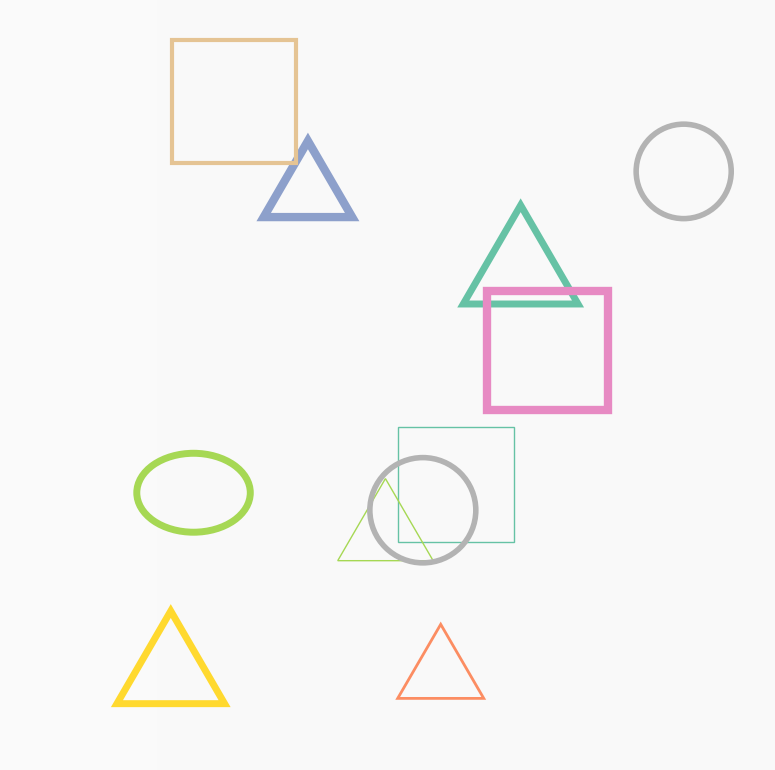[{"shape": "square", "thickness": 0.5, "radius": 0.37, "center": [0.588, 0.371]}, {"shape": "triangle", "thickness": 2.5, "radius": 0.43, "center": [0.672, 0.648]}, {"shape": "triangle", "thickness": 1, "radius": 0.32, "center": [0.569, 0.125]}, {"shape": "triangle", "thickness": 3, "radius": 0.33, "center": [0.397, 0.751]}, {"shape": "square", "thickness": 3, "radius": 0.39, "center": [0.706, 0.545]}, {"shape": "oval", "thickness": 2.5, "radius": 0.37, "center": [0.25, 0.36]}, {"shape": "triangle", "thickness": 0.5, "radius": 0.36, "center": [0.497, 0.307]}, {"shape": "triangle", "thickness": 2.5, "radius": 0.4, "center": [0.22, 0.126]}, {"shape": "square", "thickness": 1.5, "radius": 0.4, "center": [0.302, 0.868]}, {"shape": "circle", "thickness": 2, "radius": 0.34, "center": [0.546, 0.337]}, {"shape": "circle", "thickness": 2, "radius": 0.31, "center": [0.882, 0.777]}]